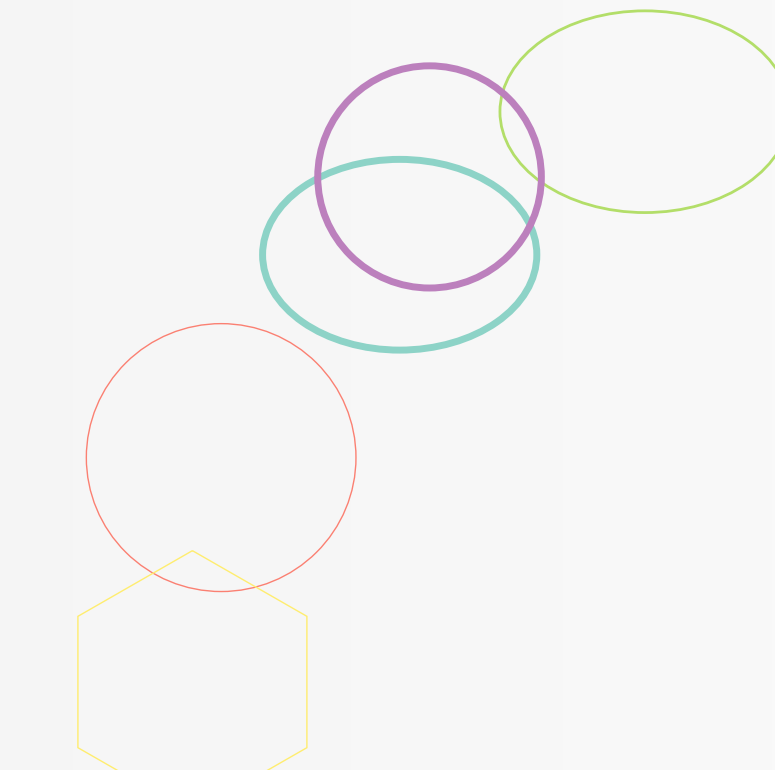[{"shape": "oval", "thickness": 2.5, "radius": 0.88, "center": [0.516, 0.669]}, {"shape": "circle", "thickness": 0.5, "radius": 0.87, "center": [0.285, 0.406]}, {"shape": "oval", "thickness": 1, "radius": 0.94, "center": [0.832, 0.855]}, {"shape": "circle", "thickness": 2.5, "radius": 0.72, "center": [0.554, 0.77]}, {"shape": "hexagon", "thickness": 0.5, "radius": 0.85, "center": [0.248, 0.114]}]